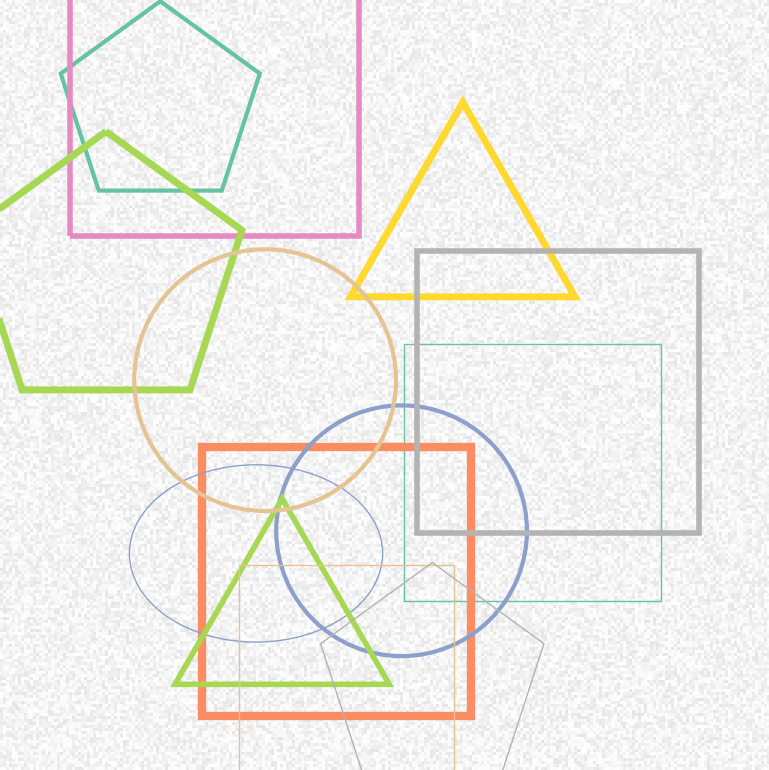[{"shape": "pentagon", "thickness": 1.5, "radius": 0.68, "center": [0.208, 0.862]}, {"shape": "square", "thickness": 0.5, "radius": 0.83, "center": [0.692, 0.387]}, {"shape": "square", "thickness": 3, "radius": 0.87, "center": [0.437, 0.245]}, {"shape": "oval", "thickness": 0.5, "radius": 0.82, "center": [0.332, 0.281]}, {"shape": "circle", "thickness": 1.5, "radius": 0.81, "center": [0.522, 0.311]}, {"shape": "square", "thickness": 2, "radius": 0.94, "center": [0.279, 0.881]}, {"shape": "pentagon", "thickness": 2.5, "radius": 0.93, "center": [0.138, 0.644]}, {"shape": "triangle", "thickness": 2, "radius": 0.8, "center": [0.366, 0.192]}, {"shape": "triangle", "thickness": 2.5, "radius": 0.84, "center": [0.601, 0.699]}, {"shape": "square", "thickness": 0.5, "radius": 0.7, "center": [0.45, 0.127]}, {"shape": "circle", "thickness": 1.5, "radius": 0.85, "center": [0.344, 0.506]}, {"shape": "pentagon", "thickness": 0.5, "radius": 0.76, "center": [0.561, 0.117]}, {"shape": "square", "thickness": 2, "radius": 0.92, "center": [0.725, 0.491]}]